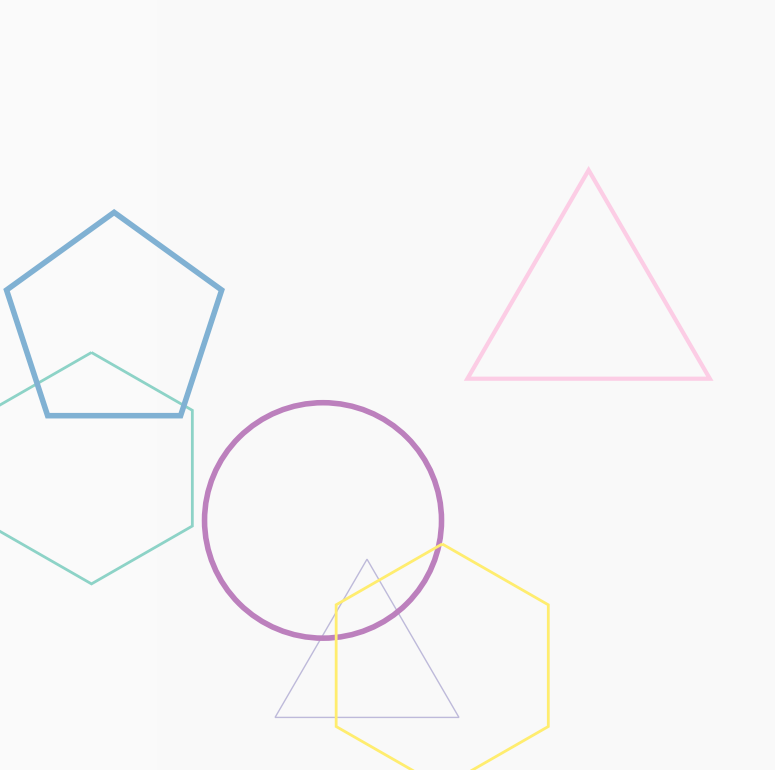[{"shape": "hexagon", "thickness": 1, "radius": 0.75, "center": [0.118, 0.392]}, {"shape": "triangle", "thickness": 0.5, "radius": 0.68, "center": [0.474, 0.137]}, {"shape": "pentagon", "thickness": 2, "radius": 0.73, "center": [0.147, 0.578]}, {"shape": "triangle", "thickness": 1.5, "radius": 0.9, "center": [0.76, 0.598]}, {"shape": "circle", "thickness": 2, "radius": 0.76, "center": [0.417, 0.324]}, {"shape": "hexagon", "thickness": 1, "radius": 0.79, "center": [0.571, 0.136]}]